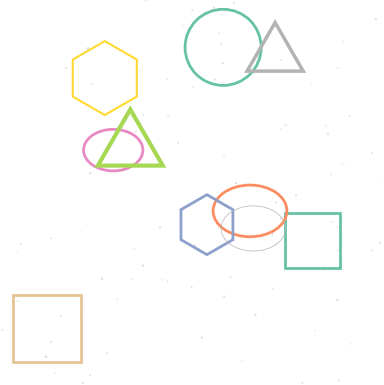[{"shape": "circle", "thickness": 2, "radius": 0.49, "center": [0.58, 0.877]}, {"shape": "square", "thickness": 2, "radius": 0.36, "center": [0.812, 0.375]}, {"shape": "oval", "thickness": 2, "radius": 0.48, "center": [0.649, 0.452]}, {"shape": "hexagon", "thickness": 2, "radius": 0.39, "center": [0.538, 0.416]}, {"shape": "oval", "thickness": 2, "radius": 0.39, "center": [0.294, 0.61]}, {"shape": "triangle", "thickness": 3, "radius": 0.49, "center": [0.338, 0.618]}, {"shape": "hexagon", "thickness": 1.5, "radius": 0.48, "center": [0.272, 0.797]}, {"shape": "square", "thickness": 2, "radius": 0.44, "center": [0.122, 0.146]}, {"shape": "oval", "thickness": 0.5, "radius": 0.42, "center": [0.658, 0.407]}, {"shape": "triangle", "thickness": 2.5, "radius": 0.42, "center": [0.715, 0.857]}]